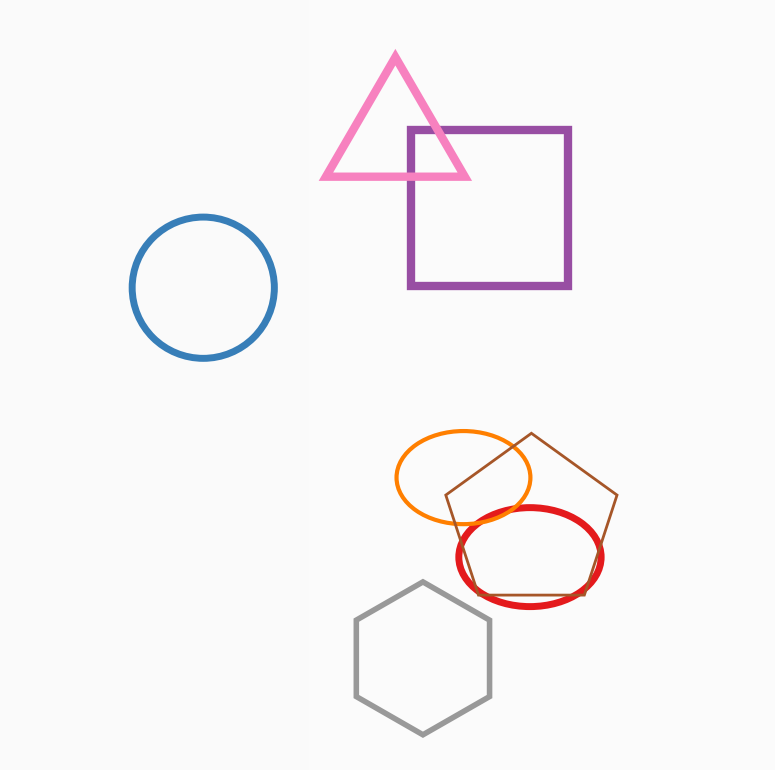[{"shape": "oval", "thickness": 2.5, "radius": 0.46, "center": [0.684, 0.276]}, {"shape": "circle", "thickness": 2.5, "radius": 0.46, "center": [0.262, 0.626]}, {"shape": "square", "thickness": 3, "radius": 0.51, "center": [0.631, 0.73]}, {"shape": "oval", "thickness": 1.5, "radius": 0.43, "center": [0.598, 0.38]}, {"shape": "pentagon", "thickness": 1, "radius": 0.58, "center": [0.686, 0.321]}, {"shape": "triangle", "thickness": 3, "radius": 0.52, "center": [0.51, 0.822]}, {"shape": "hexagon", "thickness": 2, "radius": 0.5, "center": [0.546, 0.145]}]